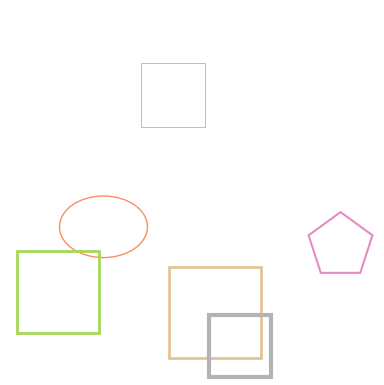[{"shape": "square", "thickness": 0.5, "radius": 0.41, "center": [0.45, 0.754]}, {"shape": "oval", "thickness": 1, "radius": 0.57, "center": [0.269, 0.411]}, {"shape": "pentagon", "thickness": 1.5, "radius": 0.44, "center": [0.885, 0.362]}, {"shape": "square", "thickness": 2, "radius": 0.53, "center": [0.15, 0.242]}, {"shape": "square", "thickness": 2, "radius": 0.59, "center": [0.558, 0.189]}, {"shape": "square", "thickness": 3, "radius": 0.4, "center": [0.623, 0.102]}]